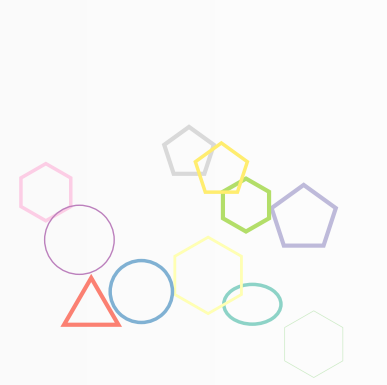[{"shape": "oval", "thickness": 2.5, "radius": 0.37, "center": [0.651, 0.21]}, {"shape": "hexagon", "thickness": 2, "radius": 0.5, "center": [0.537, 0.285]}, {"shape": "pentagon", "thickness": 3, "radius": 0.44, "center": [0.784, 0.433]}, {"shape": "triangle", "thickness": 3, "radius": 0.41, "center": [0.235, 0.197]}, {"shape": "circle", "thickness": 2.5, "radius": 0.4, "center": [0.365, 0.243]}, {"shape": "hexagon", "thickness": 3, "radius": 0.34, "center": [0.635, 0.467]}, {"shape": "hexagon", "thickness": 2.5, "radius": 0.37, "center": [0.118, 0.501]}, {"shape": "pentagon", "thickness": 3, "radius": 0.34, "center": [0.488, 0.603]}, {"shape": "circle", "thickness": 1, "radius": 0.45, "center": [0.205, 0.377]}, {"shape": "hexagon", "thickness": 0.5, "radius": 0.43, "center": [0.81, 0.106]}, {"shape": "pentagon", "thickness": 2.5, "radius": 0.35, "center": [0.571, 0.558]}]